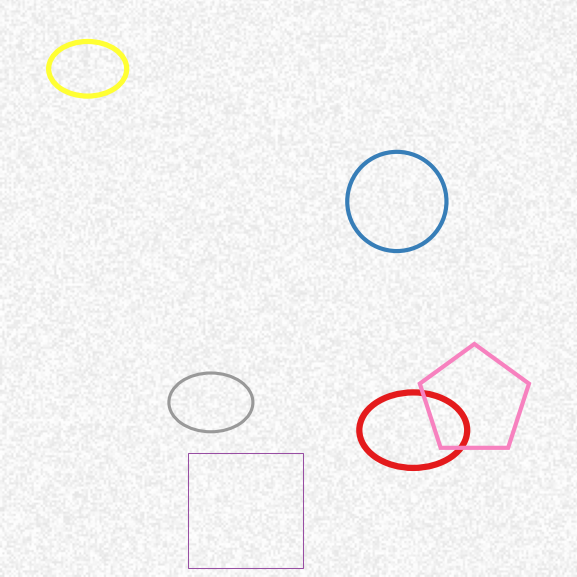[{"shape": "oval", "thickness": 3, "radius": 0.47, "center": [0.716, 0.254]}, {"shape": "circle", "thickness": 2, "radius": 0.43, "center": [0.687, 0.65]}, {"shape": "square", "thickness": 0.5, "radius": 0.5, "center": [0.425, 0.116]}, {"shape": "oval", "thickness": 2.5, "radius": 0.34, "center": [0.152, 0.88]}, {"shape": "pentagon", "thickness": 2, "radius": 0.5, "center": [0.821, 0.304]}, {"shape": "oval", "thickness": 1.5, "radius": 0.36, "center": [0.365, 0.302]}]